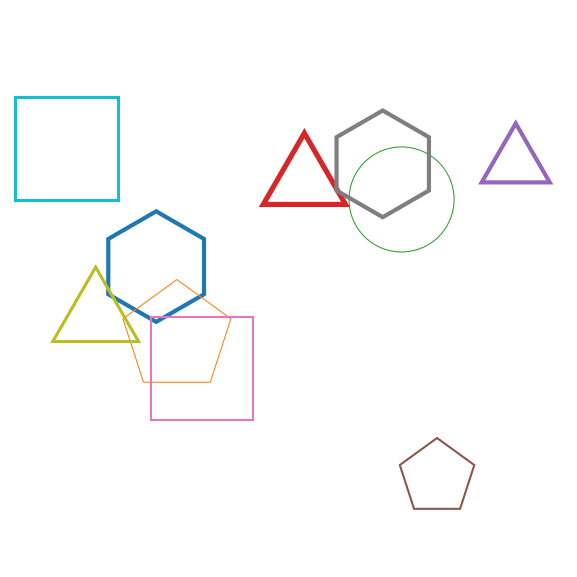[{"shape": "hexagon", "thickness": 2, "radius": 0.48, "center": [0.27, 0.538]}, {"shape": "pentagon", "thickness": 0.5, "radius": 0.49, "center": [0.306, 0.417]}, {"shape": "circle", "thickness": 0.5, "radius": 0.45, "center": [0.695, 0.654]}, {"shape": "triangle", "thickness": 2.5, "radius": 0.41, "center": [0.527, 0.686]}, {"shape": "triangle", "thickness": 2, "radius": 0.34, "center": [0.893, 0.717]}, {"shape": "pentagon", "thickness": 1, "radius": 0.34, "center": [0.757, 0.173]}, {"shape": "square", "thickness": 1, "radius": 0.44, "center": [0.35, 0.361]}, {"shape": "hexagon", "thickness": 2, "radius": 0.46, "center": [0.663, 0.715]}, {"shape": "triangle", "thickness": 1.5, "radius": 0.43, "center": [0.166, 0.451]}, {"shape": "square", "thickness": 1.5, "radius": 0.45, "center": [0.116, 0.742]}]